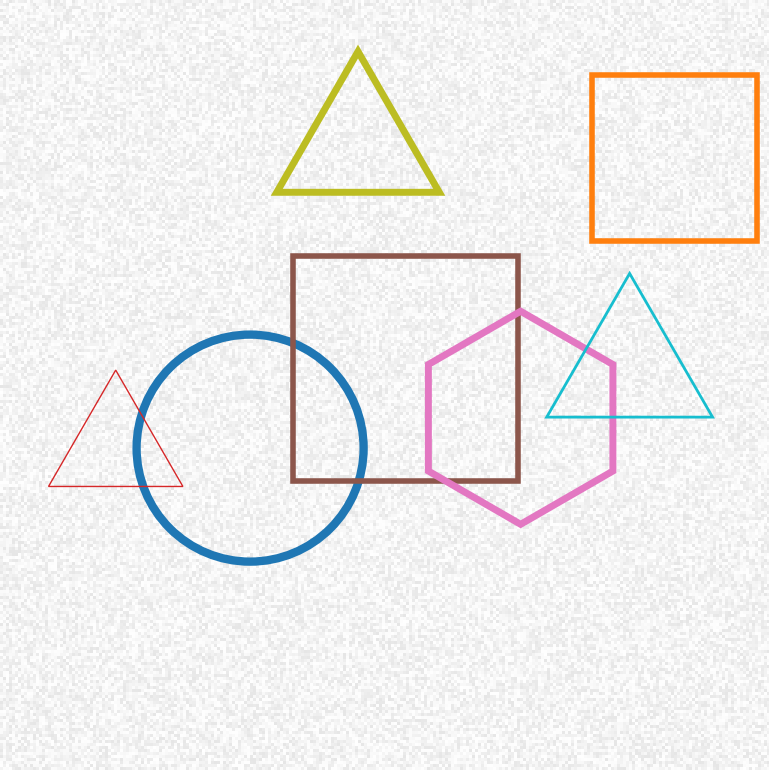[{"shape": "circle", "thickness": 3, "radius": 0.74, "center": [0.325, 0.418]}, {"shape": "square", "thickness": 2, "radius": 0.54, "center": [0.876, 0.795]}, {"shape": "triangle", "thickness": 0.5, "radius": 0.5, "center": [0.15, 0.419]}, {"shape": "square", "thickness": 2, "radius": 0.73, "center": [0.526, 0.521]}, {"shape": "hexagon", "thickness": 2.5, "radius": 0.69, "center": [0.676, 0.457]}, {"shape": "triangle", "thickness": 2.5, "radius": 0.61, "center": [0.465, 0.811]}, {"shape": "triangle", "thickness": 1, "radius": 0.62, "center": [0.818, 0.52]}]